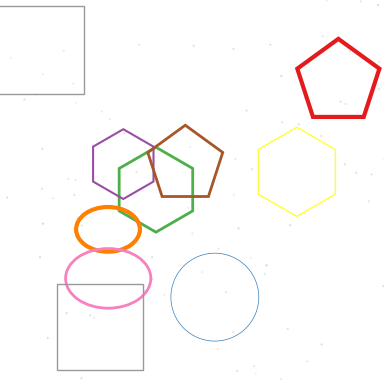[{"shape": "pentagon", "thickness": 3, "radius": 0.56, "center": [0.879, 0.787]}, {"shape": "circle", "thickness": 0.5, "radius": 0.57, "center": [0.558, 0.228]}, {"shape": "hexagon", "thickness": 2, "radius": 0.55, "center": [0.405, 0.507]}, {"shape": "hexagon", "thickness": 1.5, "radius": 0.45, "center": [0.32, 0.574]}, {"shape": "oval", "thickness": 3, "radius": 0.41, "center": [0.281, 0.404]}, {"shape": "hexagon", "thickness": 1, "radius": 0.58, "center": [0.771, 0.554]}, {"shape": "pentagon", "thickness": 2, "radius": 0.51, "center": [0.481, 0.572]}, {"shape": "oval", "thickness": 2, "radius": 0.55, "center": [0.281, 0.277]}, {"shape": "square", "thickness": 1, "radius": 0.56, "center": [0.26, 0.15]}, {"shape": "square", "thickness": 1, "radius": 0.57, "center": [0.103, 0.87]}]